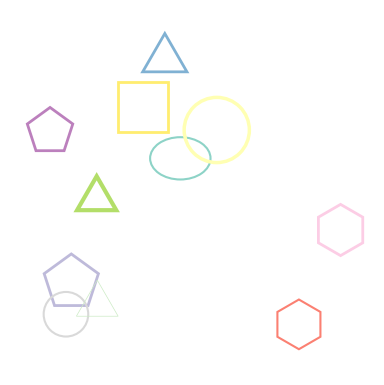[{"shape": "oval", "thickness": 1.5, "radius": 0.39, "center": [0.468, 0.589]}, {"shape": "circle", "thickness": 2.5, "radius": 0.42, "center": [0.563, 0.662]}, {"shape": "pentagon", "thickness": 2, "radius": 0.37, "center": [0.185, 0.266]}, {"shape": "hexagon", "thickness": 1.5, "radius": 0.32, "center": [0.776, 0.157]}, {"shape": "triangle", "thickness": 2, "radius": 0.33, "center": [0.428, 0.847]}, {"shape": "triangle", "thickness": 3, "radius": 0.29, "center": [0.251, 0.483]}, {"shape": "hexagon", "thickness": 2, "radius": 0.33, "center": [0.885, 0.403]}, {"shape": "circle", "thickness": 1.5, "radius": 0.29, "center": [0.171, 0.184]}, {"shape": "pentagon", "thickness": 2, "radius": 0.31, "center": [0.13, 0.659]}, {"shape": "triangle", "thickness": 0.5, "radius": 0.31, "center": [0.253, 0.21]}, {"shape": "square", "thickness": 2, "radius": 0.33, "center": [0.372, 0.722]}]